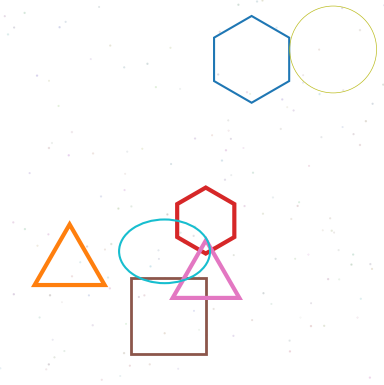[{"shape": "hexagon", "thickness": 1.5, "radius": 0.56, "center": [0.654, 0.846]}, {"shape": "triangle", "thickness": 3, "radius": 0.53, "center": [0.181, 0.312]}, {"shape": "hexagon", "thickness": 3, "radius": 0.43, "center": [0.534, 0.427]}, {"shape": "square", "thickness": 2, "radius": 0.49, "center": [0.437, 0.179]}, {"shape": "triangle", "thickness": 3, "radius": 0.5, "center": [0.535, 0.276]}, {"shape": "circle", "thickness": 0.5, "radius": 0.56, "center": [0.865, 0.871]}, {"shape": "oval", "thickness": 1.5, "radius": 0.59, "center": [0.427, 0.347]}]